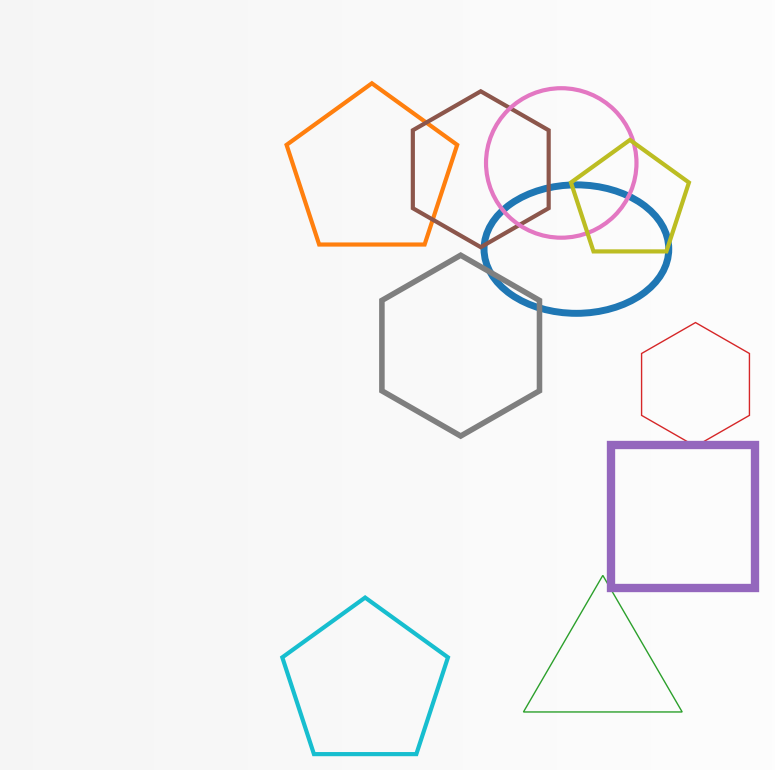[{"shape": "oval", "thickness": 2.5, "radius": 0.6, "center": [0.744, 0.677]}, {"shape": "pentagon", "thickness": 1.5, "radius": 0.58, "center": [0.48, 0.776]}, {"shape": "triangle", "thickness": 0.5, "radius": 0.59, "center": [0.778, 0.134]}, {"shape": "hexagon", "thickness": 0.5, "radius": 0.4, "center": [0.897, 0.501]}, {"shape": "square", "thickness": 3, "radius": 0.47, "center": [0.881, 0.329]}, {"shape": "hexagon", "thickness": 1.5, "radius": 0.51, "center": [0.62, 0.78]}, {"shape": "circle", "thickness": 1.5, "radius": 0.49, "center": [0.724, 0.788]}, {"shape": "hexagon", "thickness": 2, "radius": 0.59, "center": [0.594, 0.551]}, {"shape": "pentagon", "thickness": 1.5, "radius": 0.4, "center": [0.813, 0.738]}, {"shape": "pentagon", "thickness": 1.5, "radius": 0.56, "center": [0.471, 0.112]}]